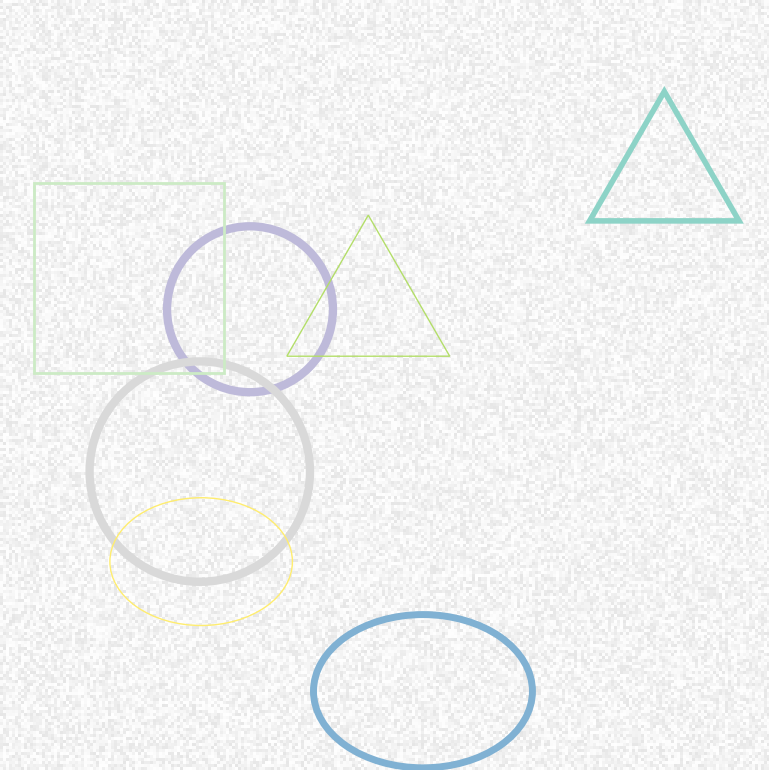[{"shape": "triangle", "thickness": 2, "radius": 0.56, "center": [0.863, 0.769]}, {"shape": "circle", "thickness": 3, "radius": 0.54, "center": [0.325, 0.598]}, {"shape": "oval", "thickness": 2.5, "radius": 0.71, "center": [0.549, 0.102]}, {"shape": "triangle", "thickness": 0.5, "radius": 0.61, "center": [0.478, 0.598]}, {"shape": "circle", "thickness": 3, "radius": 0.72, "center": [0.259, 0.388]}, {"shape": "square", "thickness": 1, "radius": 0.61, "center": [0.168, 0.639]}, {"shape": "oval", "thickness": 0.5, "radius": 0.59, "center": [0.261, 0.271]}]